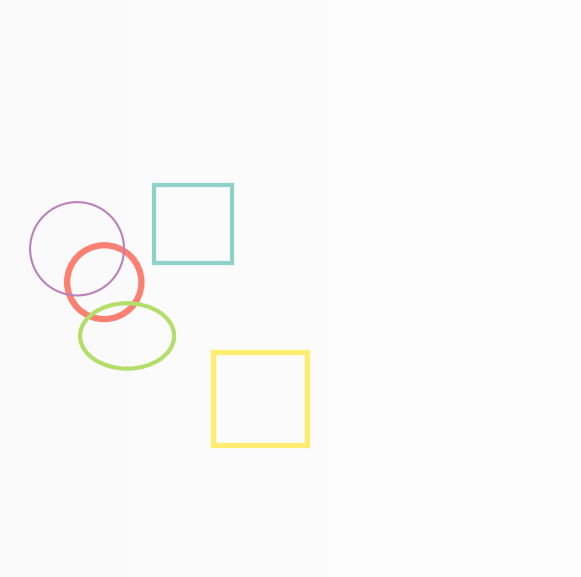[{"shape": "square", "thickness": 2, "radius": 0.33, "center": [0.333, 0.612]}, {"shape": "circle", "thickness": 3, "radius": 0.32, "center": [0.179, 0.51]}, {"shape": "oval", "thickness": 2, "radius": 0.4, "center": [0.219, 0.417]}, {"shape": "circle", "thickness": 1, "radius": 0.4, "center": [0.133, 0.568]}, {"shape": "square", "thickness": 2.5, "radius": 0.4, "center": [0.447, 0.308]}]